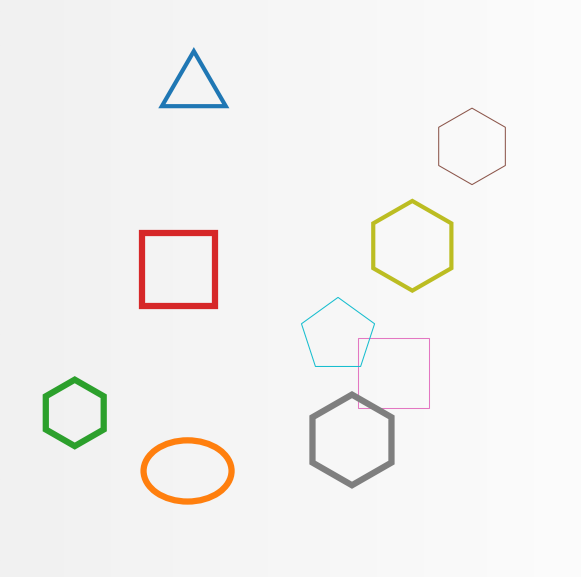[{"shape": "triangle", "thickness": 2, "radius": 0.32, "center": [0.333, 0.847]}, {"shape": "oval", "thickness": 3, "radius": 0.38, "center": [0.323, 0.184]}, {"shape": "hexagon", "thickness": 3, "radius": 0.29, "center": [0.129, 0.284]}, {"shape": "square", "thickness": 3, "radius": 0.32, "center": [0.307, 0.533]}, {"shape": "hexagon", "thickness": 0.5, "radius": 0.33, "center": [0.812, 0.746]}, {"shape": "square", "thickness": 0.5, "radius": 0.3, "center": [0.677, 0.353]}, {"shape": "hexagon", "thickness": 3, "radius": 0.39, "center": [0.606, 0.237]}, {"shape": "hexagon", "thickness": 2, "radius": 0.39, "center": [0.709, 0.574]}, {"shape": "pentagon", "thickness": 0.5, "radius": 0.33, "center": [0.582, 0.418]}]